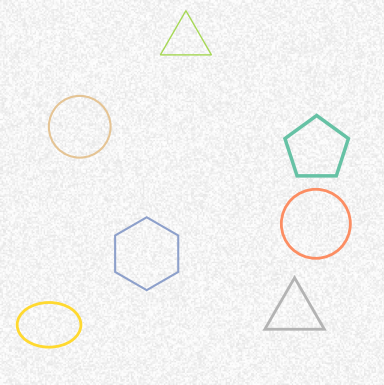[{"shape": "pentagon", "thickness": 2.5, "radius": 0.43, "center": [0.823, 0.613]}, {"shape": "circle", "thickness": 2, "radius": 0.45, "center": [0.82, 0.419]}, {"shape": "hexagon", "thickness": 1.5, "radius": 0.47, "center": [0.381, 0.341]}, {"shape": "triangle", "thickness": 1, "radius": 0.38, "center": [0.483, 0.896]}, {"shape": "oval", "thickness": 2, "radius": 0.41, "center": [0.127, 0.156]}, {"shape": "circle", "thickness": 1.5, "radius": 0.4, "center": [0.207, 0.671]}, {"shape": "triangle", "thickness": 2, "radius": 0.45, "center": [0.765, 0.189]}]